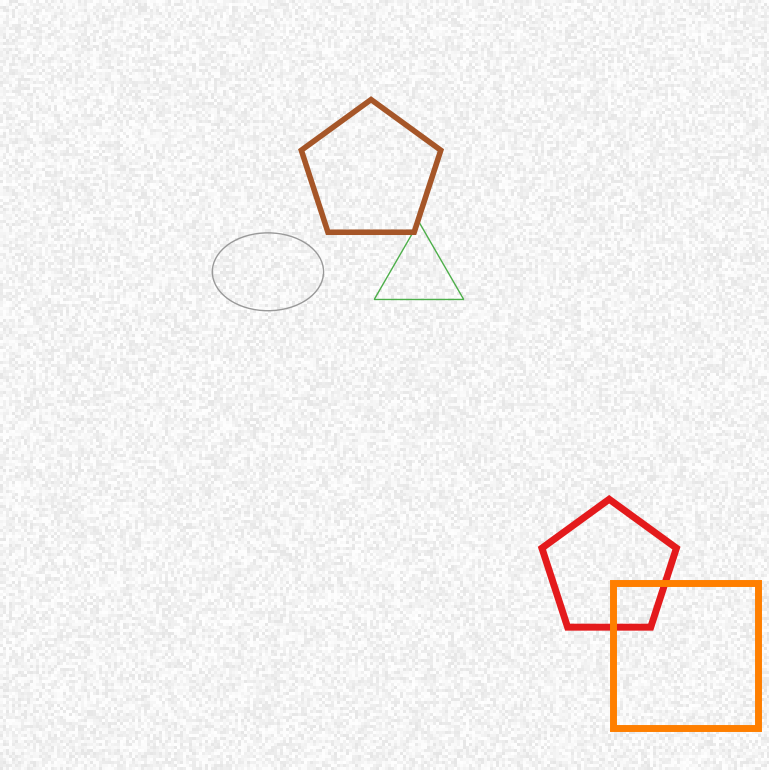[{"shape": "pentagon", "thickness": 2.5, "radius": 0.46, "center": [0.791, 0.26]}, {"shape": "triangle", "thickness": 0.5, "radius": 0.34, "center": [0.544, 0.645]}, {"shape": "square", "thickness": 2.5, "radius": 0.47, "center": [0.89, 0.149]}, {"shape": "pentagon", "thickness": 2, "radius": 0.48, "center": [0.482, 0.775]}, {"shape": "oval", "thickness": 0.5, "radius": 0.36, "center": [0.348, 0.647]}]